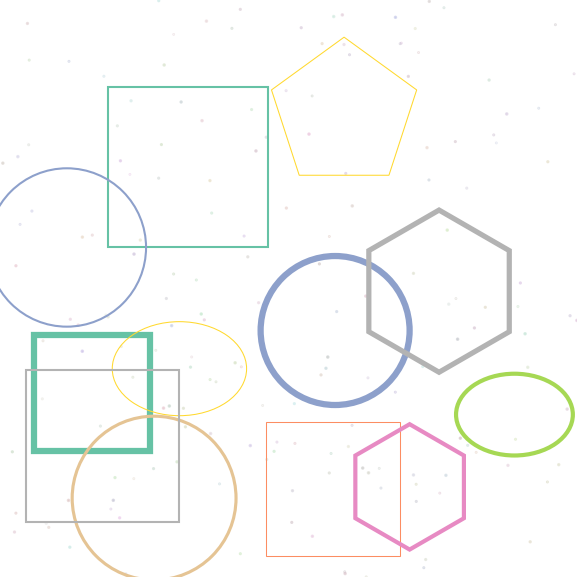[{"shape": "square", "thickness": 1, "radius": 0.69, "center": [0.325, 0.71]}, {"shape": "square", "thickness": 3, "radius": 0.5, "center": [0.159, 0.319]}, {"shape": "square", "thickness": 0.5, "radius": 0.58, "center": [0.577, 0.152]}, {"shape": "circle", "thickness": 1, "radius": 0.69, "center": [0.116, 0.571]}, {"shape": "circle", "thickness": 3, "radius": 0.64, "center": [0.58, 0.427]}, {"shape": "hexagon", "thickness": 2, "radius": 0.54, "center": [0.709, 0.156]}, {"shape": "oval", "thickness": 2, "radius": 0.51, "center": [0.891, 0.281]}, {"shape": "oval", "thickness": 0.5, "radius": 0.58, "center": [0.311, 0.361]}, {"shape": "pentagon", "thickness": 0.5, "radius": 0.66, "center": [0.596, 0.803]}, {"shape": "circle", "thickness": 1.5, "radius": 0.71, "center": [0.267, 0.137]}, {"shape": "hexagon", "thickness": 2.5, "radius": 0.7, "center": [0.76, 0.495]}, {"shape": "square", "thickness": 1, "radius": 0.66, "center": [0.177, 0.227]}]